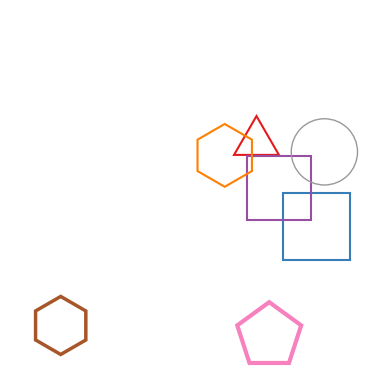[{"shape": "triangle", "thickness": 1.5, "radius": 0.34, "center": [0.666, 0.631]}, {"shape": "square", "thickness": 1.5, "radius": 0.43, "center": [0.822, 0.411]}, {"shape": "square", "thickness": 1.5, "radius": 0.42, "center": [0.725, 0.511]}, {"shape": "hexagon", "thickness": 1.5, "radius": 0.41, "center": [0.584, 0.596]}, {"shape": "hexagon", "thickness": 2.5, "radius": 0.38, "center": [0.158, 0.155]}, {"shape": "pentagon", "thickness": 3, "radius": 0.44, "center": [0.699, 0.128]}, {"shape": "circle", "thickness": 1, "radius": 0.43, "center": [0.843, 0.606]}]